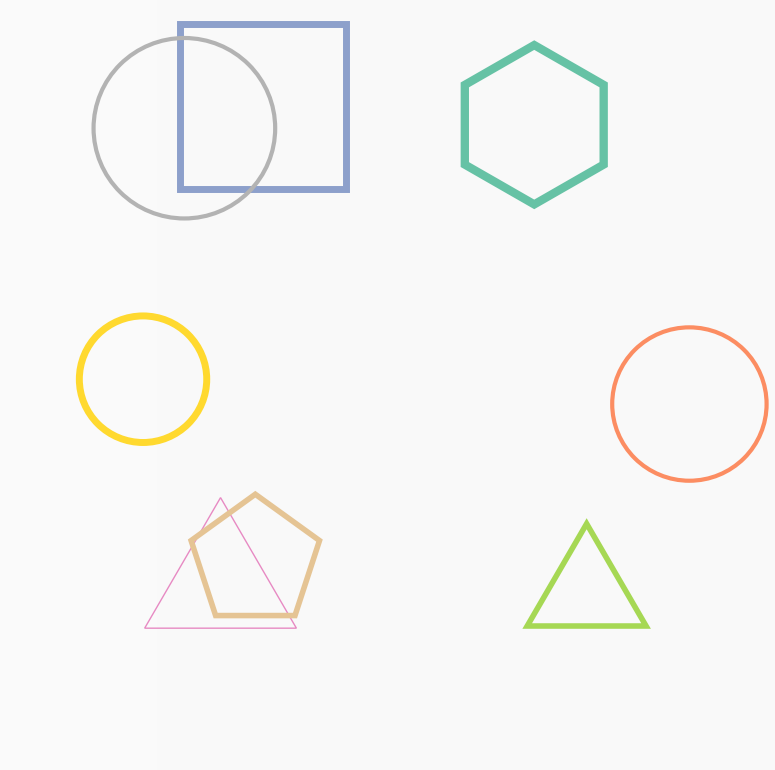[{"shape": "hexagon", "thickness": 3, "radius": 0.52, "center": [0.689, 0.838]}, {"shape": "circle", "thickness": 1.5, "radius": 0.5, "center": [0.89, 0.475]}, {"shape": "square", "thickness": 2.5, "radius": 0.54, "center": [0.34, 0.861]}, {"shape": "triangle", "thickness": 0.5, "radius": 0.57, "center": [0.285, 0.241]}, {"shape": "triangle", "thickness": 2, "radius": 0.44, "center": [0.757, 0.231]}, {"shape": "circle", "thickness": 2.5, "radius": 0.41, "center": [0.185, 0.508]}, {"shape": "pentagon", "thickness": 2, "radius": 0.44, "center": [0.329, 0.271]}, {"shape": "circle", "thickness": 1.5, "radius": 0.59, "center": [0.238, 0.833]}]